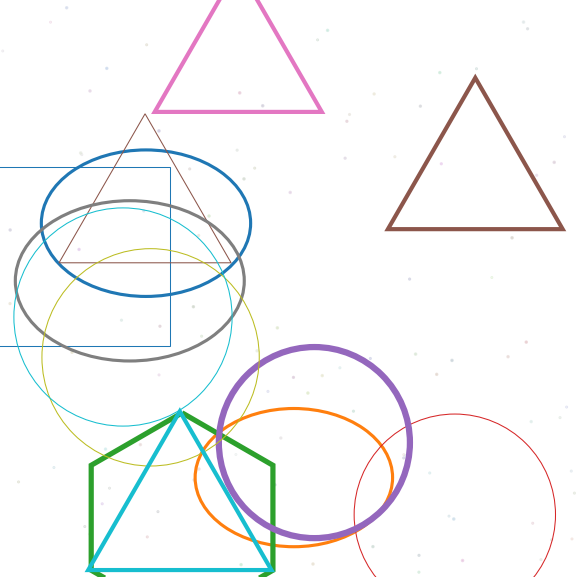[{"shape": "oval", "thickness": 1.5, "radius": 0.91, "center": [0.253, 0.613]}, {"shape": "square", "thickness": 0.5, "radius": 0.77, "center": [0.139, 0.554]}, {"shape": "oval", "thickness": 1.5, "radius": 0.85, "center": [0.509, 0.172]}, {"shape": "hexagon", "thickness": 2.5, "radius": 0.91, "center": [0.315, 0.103]}, {"shape": "circle", "thickness": 0.5, "radius": 0.87, "center": [0.788, 0.108]}, {"shape": "circle", "thickness": 3, "radius": 0.83, "center": [0.544, 0.233]}, {"shape": "triangle", "thickness": 2, "radius": 0.87, "center": [0.823, 0.69]}, {"shape": "triangle", "thickness": 0.5, "radius": 0.86, "center": [0.251, 0.63]}, {"shape": "triangle", "thickness": 2, "radius": 0.84, "center": [0.413, 0.889]}, {"shape": "oval", "thickness": 1.5, "radius": 0.99, "center": [0.225, 0.513]}, {"shape": "circle", "thickness": 0.5, "radius": 0.94, "center": [0.261, 0.38]}, {"shape": "circle", "thickness": 0.5, "radius": 0.94, "center": [0.213, 0.45]}, {"shape": "triangle", "thickness": 2, "radius": 0.92, "center": [0.311, 0.104]}]